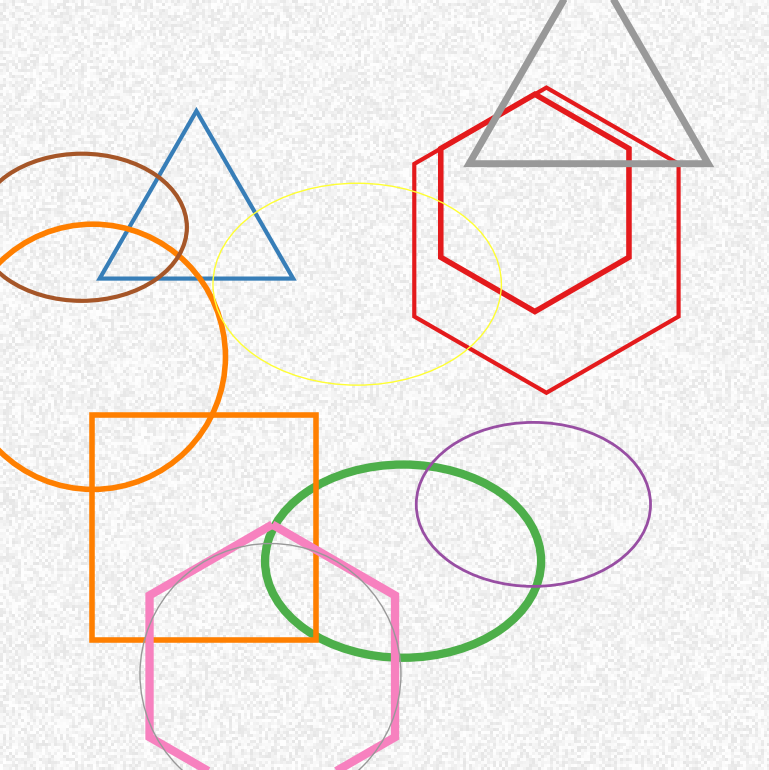[{"shape": "hexagon", "thickness": 1.5, "radius": 0.99, "center": [0.71, 0.688]}, {"shape": "hexagon", "thickness": 2, "radius": 0.71, "center": [0.695, 0.736]}, {"shape": "triangle", "thickness": 1.5, "radius": 0.73, "center": [0.255, 0.711]}, {"shape": "oval", "thickness": 3, "radius": 0.9, "center": [0.523, 0.271]}, {"shape": "oval", "thickness": 1, "radius": 0.76, "center": [0.693, 0.345]}, {"shape": "circle", "thickness": 2, "radius": 0.86, "center": [0.121, 0.537]}, {"shape": "square", "thickness": 2, "radius": 0.73, "center": [0.265, 0.315]}, {"shape": "oval", "thickness": 0.5, "radius": 0.94, "center": [0.464, 0.631]}, {"shape": "oval", "thickness": 1.5, "radius": 0.68, "center": [0.106, 0.705]}, {"shape": "hexagon", "thickness": 3, "radius": 0.92, "center": [0.354, 0.135]}, {"shape": "circle", "thickness": 0.5, "radius": 0.85, "center": [0.351, 0.125]}, {"shape": "triangle", "thickness": 2.5, "radius": 0.9, "center": [0.765, 0.877]}]